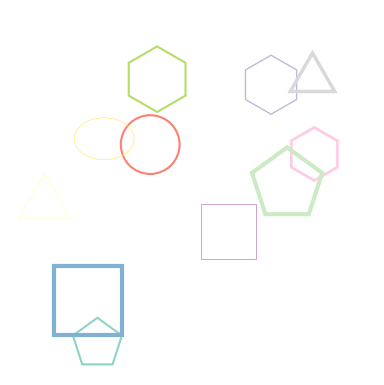[{"shape": "pentagon", "thickness": 1.5, "radius": 0.33, "center": [0.253, 0.108]}, {"shape": "triangle", "thickness": 0.5, "radius": 0.4, "center": [0.116, 0.471]}, {"shape": "hexagon", "thickness": 1, "radius": 0.38, "center": [0.704, 0.78]}, {"shape": "circle", "thickness": 1.5, "radius": 0.38, "center": [0.39, 0.624]}, {"shape": "square", "thickness": 3, "radius": 0.45, "center": [0.229, 0.22]}, {"shape": "hexagon", "thickness": 1.5, "radius": 0.43, "center": [0.408, 0.794]}, {"shape": "hexagon", "thickness": 2, "radius": 0.34, "center": [0.816, 0.6]}, {"shape": "triangle", "thickness": 2.5, "radius": 0.33, "center": [0.812, 0.796]}, {"shape": "square", "thickness": 0.5, "radius": 0.36, "center": [0.593, 0.4]}, {"shape": "pentagon", "thickness": 3, "radius": 0.48, "center": [0.746, 0.521]}, {"shape": "oval", "thickness": 0.5, "radius": 0.39, "center": [0.27, 0.64]}]